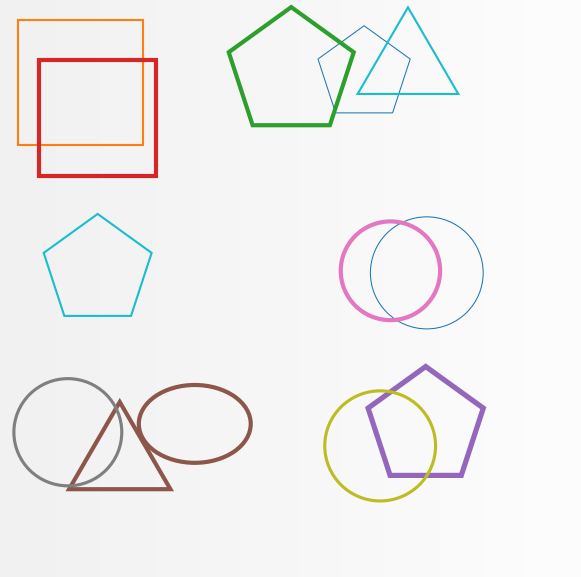[{"shape": "pentagon", "thickness": 0.5, "radius": 0.42, "center": [0.626, 0.871]}, {"shape": "circle", "thickness": 0.5, "radius": 0.49, "center": [0.734, 0.527]}, {"shape": "square", "thickness": 1, "radius": 0.54, "center": [0.139, 0.856]}, {"shape": "pentagon", "thickness": 2, "radius": 0.57, "center": [0.501, 0.874]}, {"shape": "square", "thickness": 2, "radius": 0.5, "center": [0.168, 0.794]}, {"shape": "pentagon", "thickness": 2.5, "radius": 0.52, "center": [0.732, 0.26]}, {"shape": "oval", "thickness": 2, "radius": 0.48, "center": [0.335, 0.265]}, {"shape": "triangle", "thickness": 2, "radius": 0.5, "center": [0.206, 0.202]}, {"shape": "circle", "thickness": 2, "radius": 0.43, "center": [0.672, 0.53]}, {"shape": "circle", "thickness": 1.5, "radius": 0.46, "center": [0.117, 0.251]}, {"shape": "circle", "thickness": 1.5, "radius": 0.48, "center": [0.654, 0.227]}, {"shape": "pentagon", "thickness": 1, "radius": 0.49, "center": [0.168, 0.531]}, {"shape": "triangle", "thickness": 1, "radius": 0.5, "center": [0.702, 0.886]}]